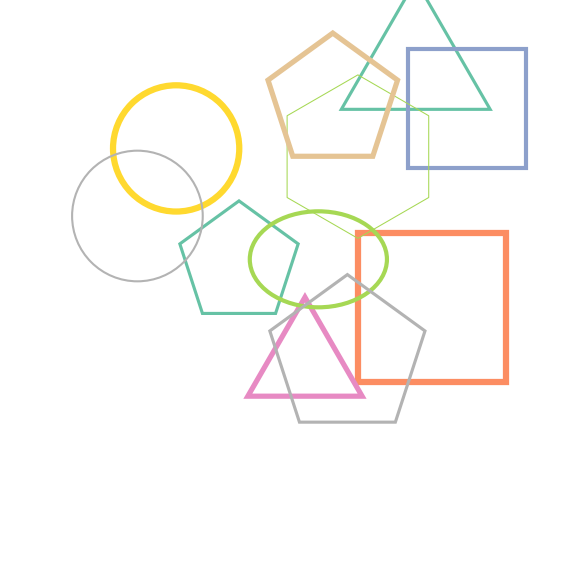[{"shape": "pentagon", "thickness": 1.5, "radius": 0.54, "center": [0.414, 0.544]}, {"shape": "triangle", "thickness": 1.5, "radius": 0.74, "center": [0.72, 0.884]}, {"shape": "square", "thickness": 3, "radius": 0.64, "center": [0.748, 0.467]}, {"shape": "square", "thickness": 2, "radius": 0.51, "center": [0.808, 0.812]}, {"shape": "triangle", "thickness": 2.5, "radius": 0.57, "center": [0.528, 0.37]}, {"shape": "oval", "thickness": 2, "radius": 0.59, "center": [0.551, 0.55]}, {"shape": "hexagon", "thickness": 0.5, "radius": 0.71, "center": [0.62, 0.728]}, {"shape": "circle", "thickness": 3, "radius": 0.55, "center": [0.305, 0.742]}, {"shape": "pentagon", "thickness": 2.5, "radius": 0.59, "center": [0.576, 0.824]}, {"shape": "circle", "thickness": 1, "radius": 0.57, "center": [0.238, 0.625]}, {"shape": "pentagon", "thickness": 1.5, "radius": 0.71, "center": [0.602, 0.382]}]